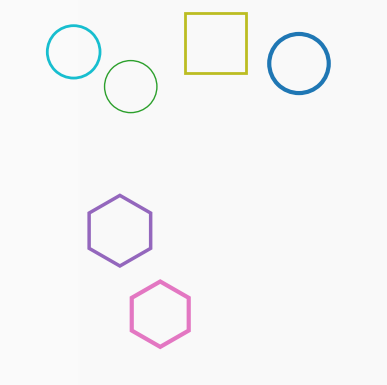[{"shape": "circle", "thickness": 3, "radius": 0.38, "center": [0.772, 0.835]}, {"shape": "circle", "thickness": 1, "radius": 0.34, "center": [0.337, 0.775]}, {"shape": "hexagon", "thickness": 2.5, "radius": 0.46, "center": [0.309, 0.401]}, {"shape": "hexagon", "thickness": 3, "radius": 0.42, "center": [0.413, 0.184]}, {"shape": "square", "thickness": 2, "radius": 0.39, "center": [0.556, 0.888]}, {"shape": "circle", "thickness": 2, "radius": 0.34, "center": [0.19, 0.865]}]